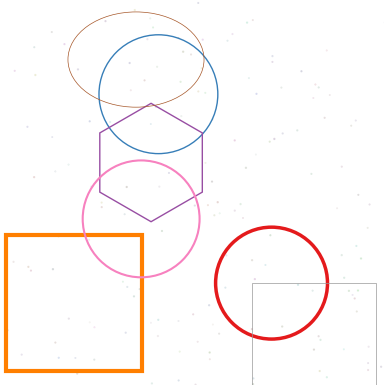[{"shape": "circle", "thickness": 2.5, "radius": 0.73, "center": [0.705, 0.265]}, {"shape": "circle", "thickness": 1, "radius": 0.77, "center": [0.411, 0.755]}, {"shape": "hexagon", "thickness": 1, "radius": 0.77, "center": [0.392, 0.578]}, {"shape": "square", "thickness": 3, "radius": 0.88, "center": [0.192, 0.213]}, {"shape": "oval", "thickness": 0.5, "radius": 0.88, "center": [0.353, 0.845]}, {"shape": "circle", "thickness": 1.5, "radius": 0.76, "center": [0.367, 0.432]}, {"shape": "square", "thickness": 0.5, "radius": 0.8, "center": [0.817, 0.103]}]